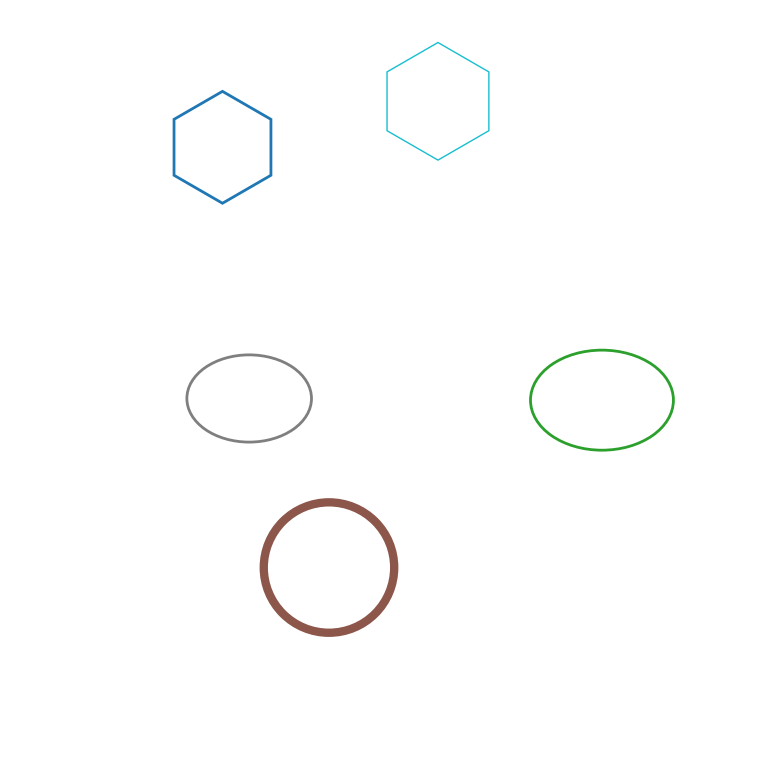[{"shape": "hexagon", "thickness": 1, "radius": 0.36, "center": [0.289, 0.809]}, {"shape": "oval", "thickness": 1, "radius": 0.46, "center": [0.782, 0.48]}, {"shape": "circle", "thickness": 3, "radius": 0.42, "center": [0.427, 0.263]}, {"shape": "oval", "thickness": 1, "radius": 0.4, "center": [0.324, 0.482]}, {"shape": "hexagon", "thickness": 0.5, "radius": 0.38, "center": [0.569, 0.868]}]